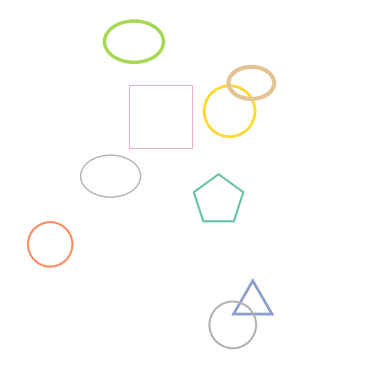[{"shape": "pentagon", "thickness": 1.5, "radius": 0.34, "center": [0.568, 0.48]}, {"shape": "circle", "thickness": 1.5, "radius": 0.29, "center": [0.13, 0.365]}, {"shape": "triangle", "thickness": 2, "radius": 0.29, "center": [0.657, 0.213]}, {"shape": "square", "thickness": 0.5, "radius": 0.41, "center": [0.417, 0.698]}, {"shape": "oval", "thickness": 2.5, "radius": 0.38, "center": [0.348, 0.892]}, {"shape": "circle", "thickness": 2, "radius": 0.33, "center": [0.596, 0.711]}, {"shape": "oval", "thickness": 3, "radius": 0.3, "center": [0.653, 0.785]}, {"shape": "circle", "thickness": 1.5, "radius": 0.3, "center": [0.605, 0.156]}, {"shape": "oval", "thickness": 1, "radius": 0.39, "center": [0.287, 0.543]}]